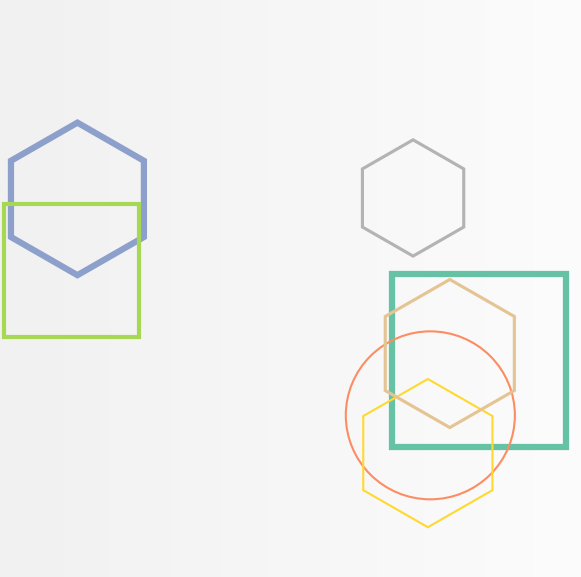[{"shape": "square", "thickness": 3, "radius": 0.75, "center": [0.824, 0.375]}, {"shape": "circle", "thickness": 1, "radius": 0.73, "center": [0.74, 0.28]}, {"shape": "hexagon", "thickness": 3, "radius": 0.66, "center": [0.133, 0.655]}, {"shape": "square", "thickness": 2, "radius": 0.58, "center": [0.123, 0.531]}, {"shape": "hexagon", "thickness": 1, "radius": 0.64, "center": [0.736, 0.215]}, {"shape": "hexagon", "thickness": 1.5, "radius": 0.64, "center": [0.774, 0.387]}, {"shape": "hexagon", "thickness": 1.5, "radius": 0.5, "center": [0.711, 0.656]}]